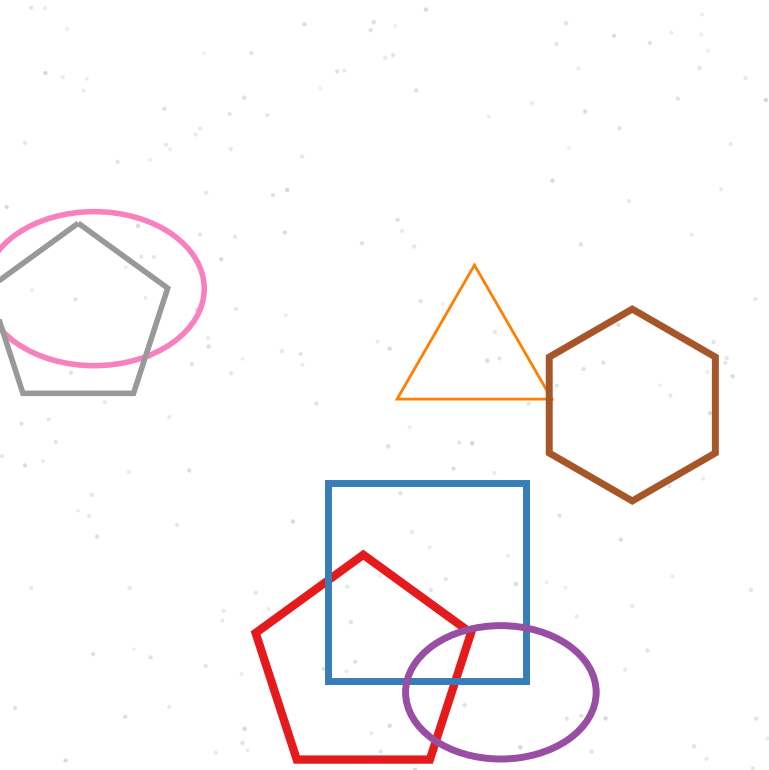[{"shape": "pentagon", "thickness": 3, "radius": 0.74, "center": [0.472, 0.132]}, {"shape": "square", "thickness": 2.5, "radius": 0.64, "center": [0.555, 0.244]}, {"shape": "oval", "thickness": 2.5, "radius": 0.62, "center": [0.65, 0.101]}, {"shape": "triangle", "thickness": 1, "radius": 0.58, "center": [0.616, 0.54]}, {"shape": "hexagon", "thickness": 2.5, "radius": 0.62, "center": [0.821, 0.474]}, {"shape": "oval", "thickness": 2, "radius": 0.71, "center": [0.122, 0.625]}, {"shape": "pentagon", "thickness": 2, "radius": 0.61, "center": [0.102, 0.588]}]